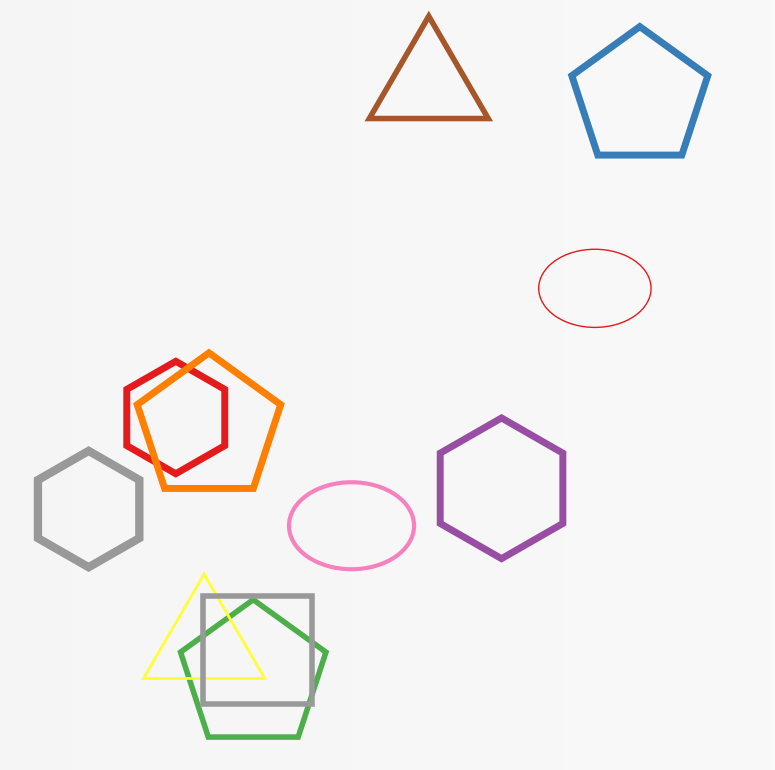[{"shape": "hexagon", "thickness": 2.5, "radius": 0.36, "center": [0.227, 0.458]}, {"shape": "oval", "thickness": 0.5, "radius": 0.36, "center": [0.768, 0.626]}, {"shape": "pentagon", "thickness": 2.5, "radius": 0.46, "center": [0.826, 0.873]}, {"shape": "pentagon", "thickness": 2, "radius": 0.49, "center": [0.327, 0.123]}, {"shape": "hexagon", "thickness": 2.5, "radius": 0.46, "center": [0.647, 0.366]}, {"shape": "pentagon", "thickness": 2.5, "radius": 0.49, "center": [0.27, 0.444]}, {"shape": "triangle", "thickness": 1, "radius": 0.45, "center": [0.263, 0.164]}, {"shape": "triangle", "thickness": 2, "radius": 0.44, "center": [0.553, 0.89]}, {"shape": "oval", "thickness": 1.5, "radius": 0.4, "center": [0.454, 0.317]}, {"shape": "square", "thickness": 2, "radius": 0.35, "center": [0.332, 0.156]}, {"shape": "hexagon", "thickness": 3, "radius": 0.38, "center": [0.114, 0.339]}]